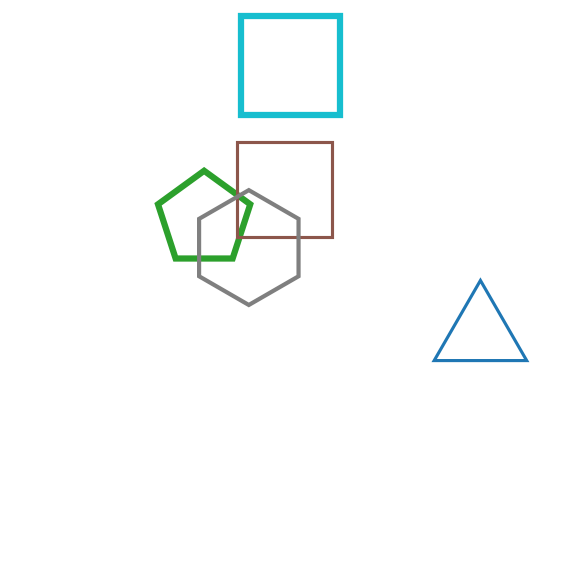[{"shape": "triangle", "thickness": 1.5, "radius": 0.46, "center": [0.832, 0.421]}, {"shape": "pentagon", "thickness": 3, "radius": 0.42, "center": [0.353, 0.619]}, {"shape": "square", "thickness": 1.5, "radius": 0.41, "center": [0.493, 0.671]}, {"shape": "hexagon", "thickness": 2, "radius": 0.5, "center": [0.431, 0.57]}, {"shape": "square", "thickness": 3, "radius": 0.43, "center": [0.503, 0.886]}]